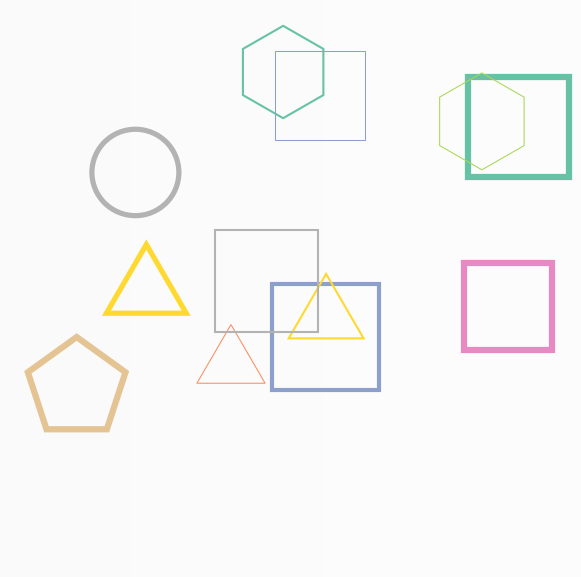[{"shape": "square", "thickness": 3, "radius": 0.43, "center": [0.891, 0.779]}, {"shape": "hexagon", "thickness": 1, "radius": 0.4, "center": [0.487, 0.874]}, {"shape": "triangle", "thickness": 0.5, "radius": 0.34, "center": [0.397, 0.369]}, {"shape": "square", "thickness": 0.5, "radius": 0.39, "center": [0.55, 0.833]}, {"shape": "square", "thickness": 2, "radius": 0.46, "center": [0.56, 0.416]}, {"shape": "square", "thickness": 3, "radius": 0.38, "center": [0.873, 0.469]}, {"shape": "hexagon", "thickness": 0.5, "radius": 0.42, "center": [0.829, 0.789]}, {"shape": "triangle", "thickness": 2.5, "radius": 0.4, "center": [0.252, 0.496]}, {"shape": "triangle", "thickness": 1, "radius": 0.37, "center": [0.561, 0.45]}, {"shape": "pentagon", "thickness": 3, "radius": 0.44, "center": [0.132, 0.327]}, {"shape": "square", "thickness": 1, "radius": 0.44, "center": [0.458, 0.512]}, {"shape": "circle", "thickness": 2.5, "radius": 0.37, "center": [0.233, 0.701]}]